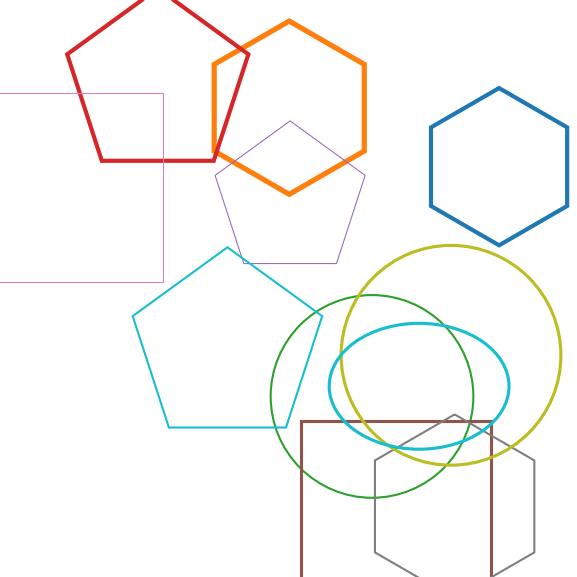[{"shape": "hexagon", "thickness": 2, "radius": 0.68, "center": [0.864, 0.71]}, {"shape": "hexagon", "thickness": 2.5, "radius": 0.75, "center": [0.501, 0.813]}, {"shape": "circle", "thickness": 1, "radius": 0.88, "center": [0.644, 0.313]}, {"shape": "pentagon", "thickness": 2, "radius": 0.82, "center": [0.273, 0.854]}, {"shape": "pentagon", "thickness": 0.5, "radius": 0.68, "center": [0.502, 0.653]}, {"shape": "square", "thickness": 1.5, "radius": 0.82, "center": [0.685, 0.106]}, {"shape": "square", "thickness": 0.5, "radius": 0.82, "center": [0.119, 0.675]}, {"shape": "hexagon", "thickness": 1, "radius": 0.8, "center": [0.787, 0.122]}, {"shape": "circle", "thickness": 1.5, "radius": 0.95, "center": [0.781, 0.384]}, {"shape": "pentagon", "thickness": 1, "radius": 0.86, "center": [0.394, 0.398]}, {"shape": "oval", "thickness": 1.5, "radius": 0.78, "center": [0.726, 0.33]}]